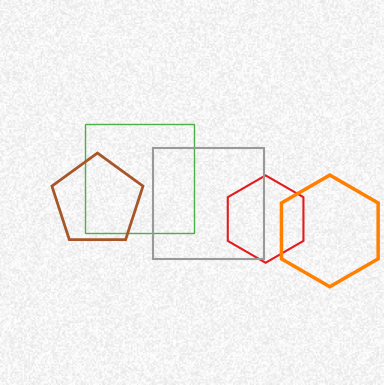[{"shape": "hexagon", "thickness": 1.5, "radius": 0.57, "center": [0.69, 0.431]}, {"shape": "square", "thickness": 1, "radius": 0.71, "center": [0.362, 0.538]}, {"shape": "hexagon", "thickness": 2.5, "radius": 0.73, "center": [0.857, 0.4]}, {"shape": "pentagon", "thickness": 2, "radius": 0.62, "center": [0.253, 0.478]}, {"shape": "square", "thickness": 1.5, "radius": 0.72, "center": [0.541, 0.472]}]